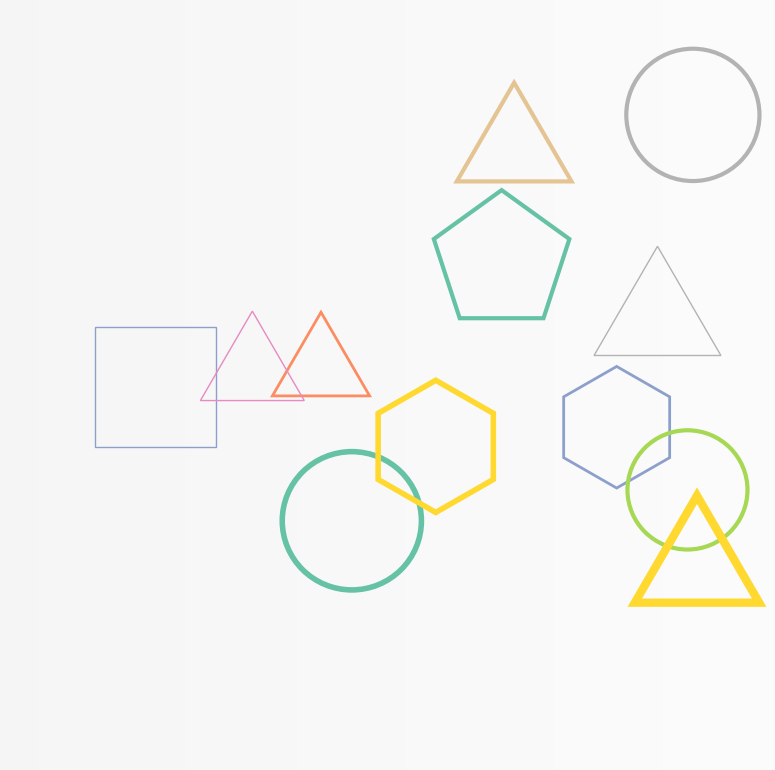[{"shape": "circle", "thickness": 2, "radius": 0.45, "center": [0.454, 0.324]}, {"shape": "pentagon", "thickness": 1.5, "radius": 0.46, "center": [0.647, 0.661]}, {"shape": "triangle", "thickness": 1, "radius": 0.36, "center": [0.414, 0.522]}, {"shape": "hexagon", "thickness": 1, "radius": 0.39, "center": [0.796, 0.445]}, {"shape": "square", "thickness": 0.5, "radius": 0.39, "center": [0.201, 0.497]}, {"shape": "triangle", "thickness": 0.5, "radius": 0.39, "center": [0.326, 0.518]}, {"shape": "circle", "thickness": 1.5, "radius": 0.39, "center": [0.887, 0.364]}, {"shape": "triangle", "thickness": 3, "radius": 0.46, "center": [0.899, 0.264]}, {"shape": "hexagon", "thickness": 2, "radius": 0.43, "center": [0.562, 0.42]}, {"shape": "triangle", "thickness": 1.5, "radius": 0.43, "center": [0.663, 0.807]}, {"shape": "circle", "thickness": 1.5, "radius": 0.43, "center": [0.894, 0.851]}, {"shape": "triangle", "thickness": 0.5, "radius": 0.47, "center": [0.848, 0.586]}]